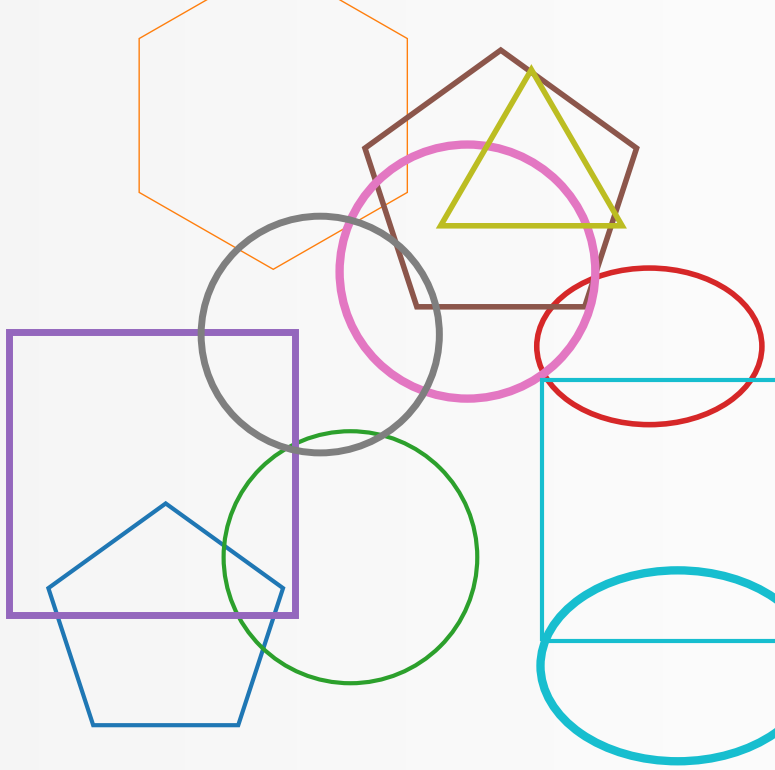[{"shape": "pentagon", "thickness": 1.5, "radius": 0.8, "center": [0.214, 0.187]}, {"shape": "hexagon", "thickness": 0.5, "radius": 1.0, "center": [0.353, 0.85]}, {"shape": "circle", "thickness": 1.5, "radius": 0.82, "center": [0.452, 0.276]}, {"shape": "oval", "thickness": 2, "radius": 0.73, "center": [0.838, 0.55]}, {"shape": "square", "thickness": 2.5, "radius": 0.92, "center": [0.196, 0.385]}, {"shape": "pentagon", "thickness": 2, "radius": 0.92, "center": [0.646, 0.751]}, {"shape": "circle", "thickness": 3, "radius": 0.82, "center": [0.603, 0.647]}, {"shape": "circle", "thickness": 2.5, "radius": 0.77, "center": [0.413, 0.566]}, {"shape": "triangle", "thickness": 2, "radius": 0.68, "center": [0.686, 0.774]}, {"shape": "oval", "thickness": 3, "radius": 0.89, "center": [0.875, 0.135]}, {"shape": "square", "thickness": 1.5, "radius": 0.85, "center": [0.869, 0.337]}]